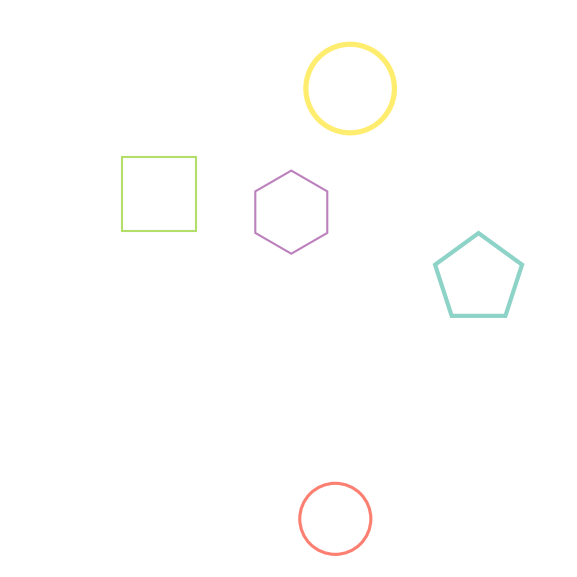[{"shape": "pentagon", "thickness": 2, "radius": 0.4, "center": [0.829, 0.516]}, {"shape": "circle", "thickness": 1.5, "radius": 0.31, "center": [0.581, 0.101]}, {"shape": "square", "thickness": 1, "radius": 0.32, "center": [0.275, 0.663]}, {"shape": "hexagon", "thickness": 1, "radius": 0.36, "center": [0.504, 0.632]}, {"shape": "circle", "thickness": 2.5, "radius": 0.38, "center": [0.606, 0.846]}]